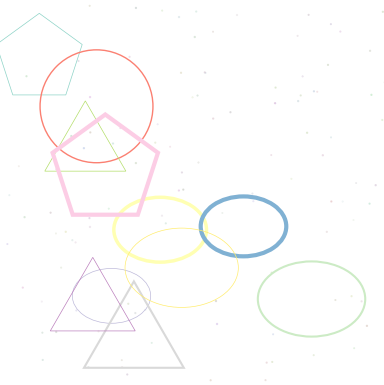[{"shape": "pentagon", "thickness": 0.5, "radius": 0.59, "center": [0.102, 0.848]}, {"shape": "oval", "thickness": 2.5, "radius": 0.6, "center": [0.416, 0.403]}, {"shape": "oval", "thickness": 0.5, "radius": 0.51, "center": [0.29, 0.232]}, {"shape": "circle", "thickness": 1, "radius": 0.73, "center": [0.251, 0.724]}, {"shape": "oval", "thickness": 3, "radius": 0.56, "center": [0.632, 0.412]}, {"shape": "triangle", "thickness": 0.5, "radius": 0.61, "center": [0.222, 0.616]}, {"shape": "pentagon", "thickness": 3, "radius": 0.72, "center": [0.273, 0.559]}, {"shape": "triangle", "thickness": 1.5, "radius": 0.75, "center": [0.348, 0.12]}, {"shape": "triangle", "thickness": 0.5, "radius": 0.64, "center": [0.241, 0.204]}, {"shape": "oval", "thickness": 1.5, "radius": 0.7, "center": [0.809, 0.223]}, {"shape": "oval", "thickness": 0.5, "radius": 0.74, "center": [0.472, 0.305]}]